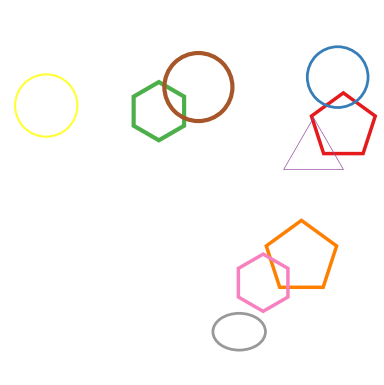[{"shape": "pentagon", "thickness": 2.5, "radius": 0.44, "center": [0.892, 0.672]}, {"shape": "circle", "thickness": 2, "radius": 0.39, "center": [0.877, 0.8]}, {"shape": "hexagon", "thickness": 3, "radius": 0.38, "center": [0.413, 0.711]}, {"shape": "triangle", "thickness": 0.5, "radius": 0.45, "center": [0.814, 0.604]}, {"shape": "pentagon", "thickness": 2.5, "radius": 0.48, "center": [0.783, 0.331]}, {"shape": "circle", "thickness": 1.5, "radius": 0.4, "center": [0.12, 0.726]}, {"shape": "circle", "thickness": 3, "radius": 0.44, "center": [0.515, 0.774]}, {"shape": "hexagon", "thickness": 2.5, "radius": 0.37, "center": [0.683, 0.266]}, {"shape": "oval", "thickness": 2, "radius": 0.34, "center": [0.621, 0.138]}]